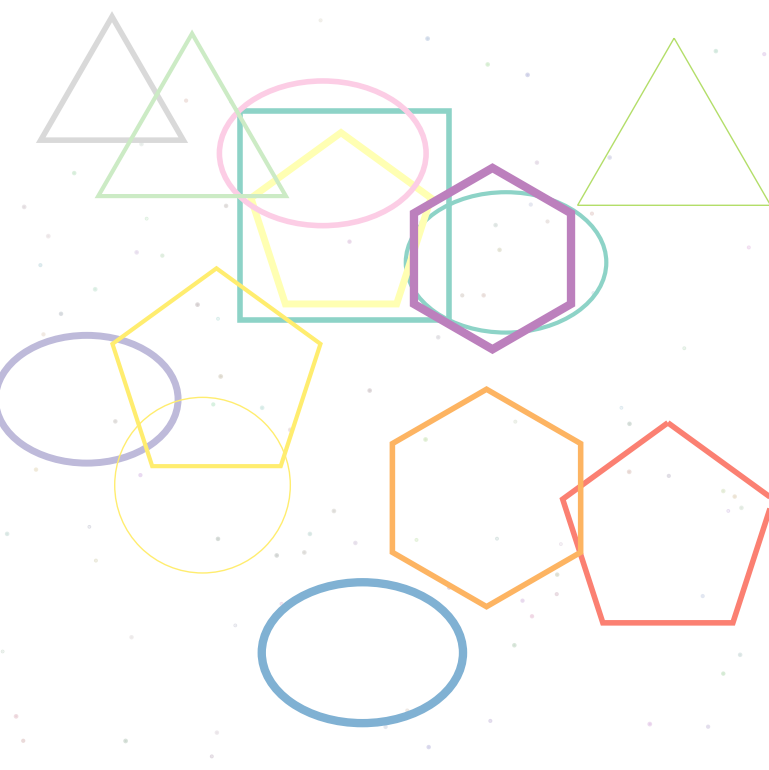[{"shape": "oval", "thickness": 1.5, "radius": 0.65, "center": [0.657, 0.659]}, {"shape": "square", "thickness": 2, "radius": 0.68, "center": [0.447, 0.72]}, {"shape": "pentagon", "thickness": 2.5, "radius": 0.61, "center": [0.443, 0.705]}, {"shape": "oval", "thickness": 2.5, "radius": 0.59, "center": [0.113, 0.482]}, {"shape": "pentagon", "thickness": 2, "radius": 0.72, "center": [0.867, 0.307]}, {"shape": "oval", "thickness": 3, "radius": 0.65, "center": [0.471, 0.152]}, {"shape": "hexagon", "thickness": 2, "radius": 0.71, "center": [0.632, 0.353]}, {"shape": "triangle", "thickness": 0.5, "radius": 0.72, "center": [0.875, 0.806]}, {"shape": "oval", "thickness": 2, "radius": 0.67, "center": [0.419, 0.801]}, {"shape": "triangle", "thickness": 2, "radius": 0.53, "center": [0.145, 0.871]}, {"shape": "hexagon", "thickness": 3, "radius": 0.59, "center": [0.64, 0.664]}, {"shape": "triangle", "thickness": 1.5, "radius": 0.7, "center": [0.249, 0.816]}, {"shape": "pentagon", "thickness": 1.5, "radius": 0.71, "center": [0.281, 0.509]}, {"shape": "circle", "thickness": 0.5, "radius": 0.57, "center": [0.263, 0.37]}]